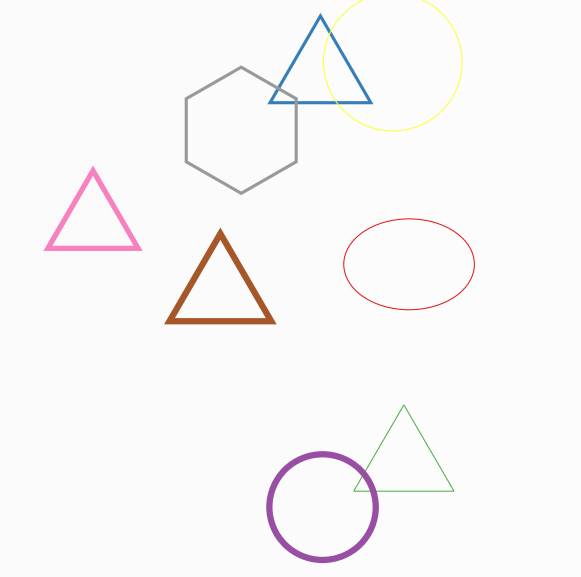[{"shape": "oval", "thickness": 0.5, "radius": 0.56, "center": [0.704, 0.541]}, {"shape": "triangle", "thickness": 1.5, "radius": 0.5, "center": [0.551, 0.871]}, {"shape": "triangle", "thickness": 0.5, "radius": 0.5, "center": [0.695, 0.198]}, {"shape": "circle", "thickness": 3, "radius": 0.46, "center": [0.555, 0.121]}, {"shape": "circle", "thickness": 0.5, "radius": 0.6, "center": [0.676, 0.892]}, {"shape": "triangle", "thickness": 3, "radius": 0.51, "center": [0.379, 0.493]}, {"shape": "triangle", "thickness": 2.5, "radius": 0.45, "center": [0.16, 0.614]}, {"shape": "hexagon", "thickness": 1.5, "radius": 0.55, "center": [0.415, 0.774]}]